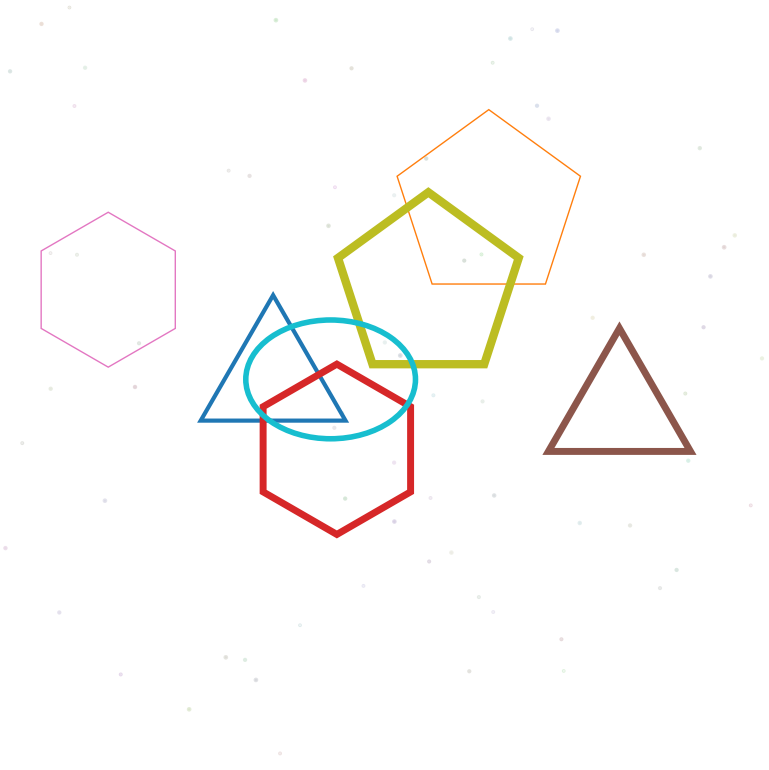[{"shape": "triangle", "thickness": 1.5, "radius": 0.54, "center": [0.355, 0.508]}, {"shape": "pentagon", "thickness": 0.5, "radius": 0.63, "center": [0.635, 0.732]}, {"shape": "hexagon", "thickness": 2.5, "radius": 0.55, "center": [0.437, 0.417]}, {"shape": "triangle", "thickness": 2.5, "radius": 0.53, "center": [0.804, 0.467]}, {"shape": "hexagon", "thickness": 0.5, "radius": 0.5, "center": [0.141, 0.624]}, {"shape": "pentagon", "thickness": 3, "radius": 0.62, "center": [0.556, 0.627]}, {"shape": "oval", "thickness": 2, "radius": 0.55, "center": [0.429, 0.507]}]